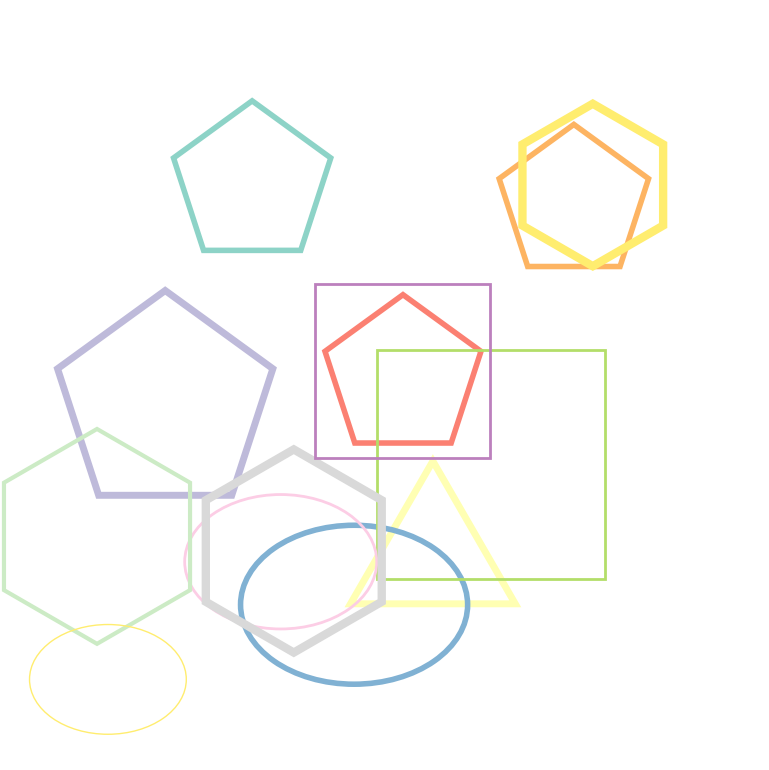[{"shape": "pentagon", "thickness": 2, "radius": 0.54, "center": [0.327, 0.762]}, {"shape": "triangle", "thickness": 2.5, "radius": 0.62, "center": [0.562, 0.278]}, {"shape": "pentagon", "thickness": 2.5, "radius": 0.74, "center": [0.215, 0.476]}, {"shape": "pentagon", "thickness": 2, "radius": 0.53, "center": [0.523, 0.511]}, {"shape": "oval", "thickness": 2, "radius": 0.74, "center": [0.46, 0.215]}, {"shape": "pentagon", "thickness": 2, "radius": 0.51, "center": [0.745, 0.736]}, {"shape": "square", "thickness": 1, "radius": 0.74, "center": [0.638, 0.397]}, {"shape": "oval", "thickness": 1, "radius": 0.62, "center": [0.365, 0.27]}, {"shape": "hexagon", "thickness": 3, "radius": 0.66, "center": [0.382, 0.284]}, {"shape": "square", "thickness": 1, "radius": 0.57, "center": [0.523, 0.518]}, {"shape": "hexagon", "thickness": 1.5, "radius": 0.7, "center": [0.126, 0.303]}, {"shape": "oval", "thickness": 0.5, "radius": 0.51, "center": [0.14, 0.118]}, {"shape": "hexagon", "thickness": 3, "radius": 0.53, "center": [0.77, 0.76]}]